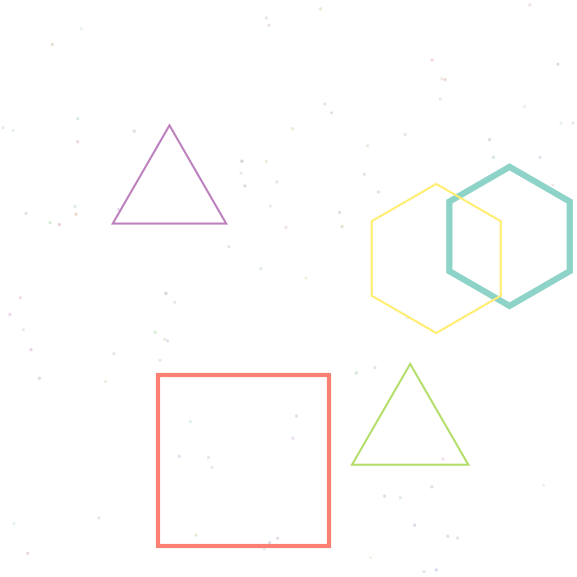[{"shape": "hexagon", "thickness": 3, "radius": 0.6, "center": [0.882, 0.59]}, {"shape": "square", "thickness": 2, "radius": 0.74, "center": [0.422, 0.202]}, {"shape": "triangle", "thickness": 1, "radius": 0.58, "center": [0.71, 0.253]}, {"shape": "triangle", "thickness": 1, "radius": 0.57, "center": [0.293, 0.669]}, {"shape": "hexagon", "thickness": 1, "radius": 0.65, "center": [0.755, 0.552]}]